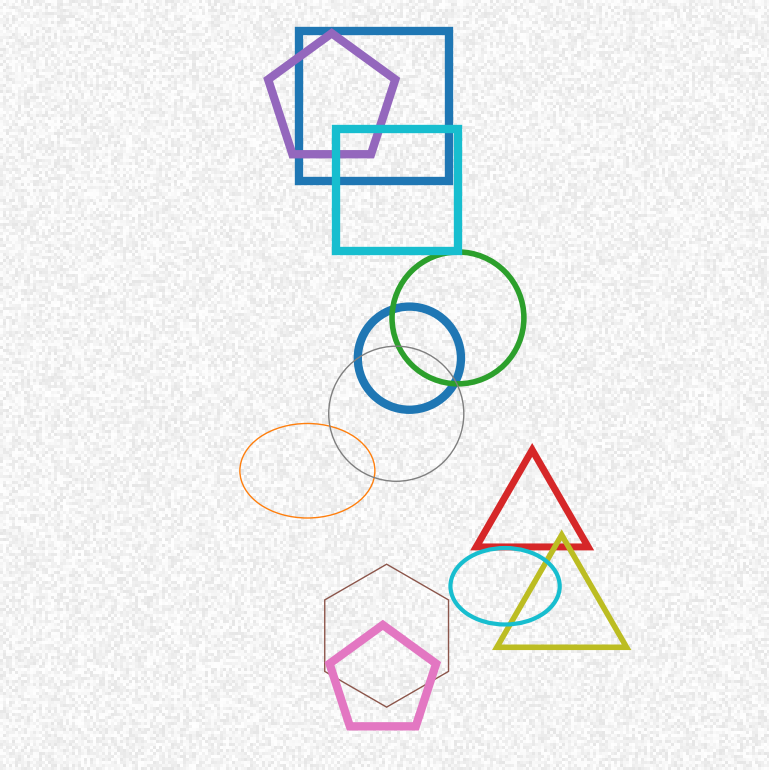[{"shape": "square", "thickness": 3, "radius": 0.49, "center": [0.486, 0.862]}, {"shape": "circle", "thickness": 3, "radius": 0.33, "center": [0.532, 0.535]}, {"shape": "oval", "thickness": 0.5, "radius": 0.44, "center": [0.399, 0.389]}, {"shape": "circle", "thickness": 2, "radius": 0.43, "center": [0.595, 0.587]}, {"shape": "triangle", "thickness": 2.5, "radius": 0.42, "center": [0.691, 0.332]}, {"shape": "pentagon", "thickness": 3, "radius": 0.43, "center": [0.431, 0.87]}, {"shape": "hexagon", "thickness": 0.5, "radius": 0.46, "center": [0.502, 0.174]}, {"shape": "pentagon", "thickness": 3, "radius": 0.36, "center": [0.497, 0.116]}, {"shape": "circle", "thickness": 0.5, "radius": 0.44, "center": [0.515, 0.463]}, {"shape": "triangle", "thickness": 2, "radius": 0.49, "center": [0.729, 0.208]}, {"shape": "square", "thickness": 3, "radius": 0.39, "center": [0.515, 0.753]}, {"shape": "oval", "thickness": 1.5, "radius": 0.35, "center": [0.656, 0.239]}]